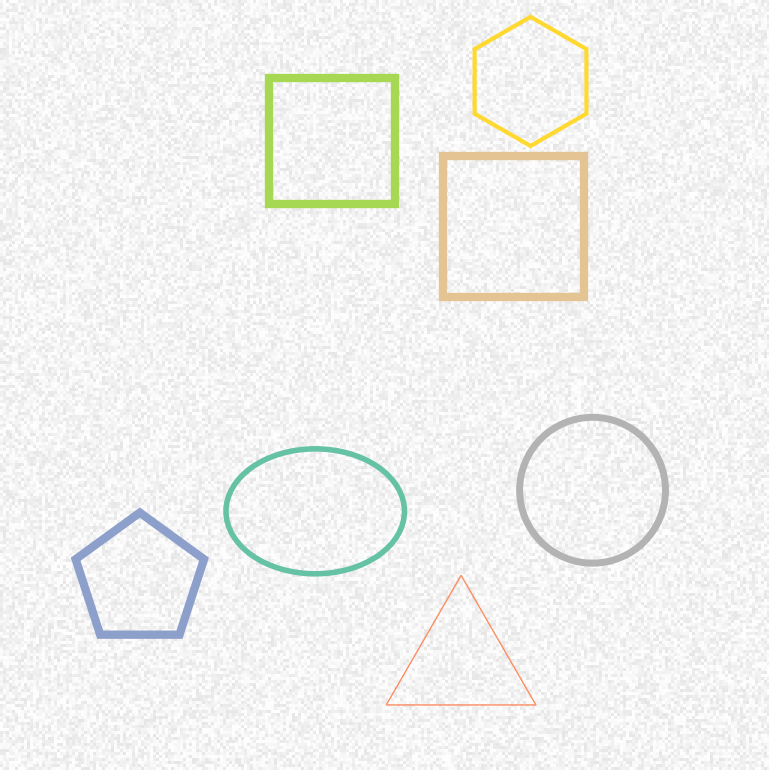[{"shape": "oval", "thickness": 2, "radius": 0.58, "center": [0.409, 0.336]}, {"shape": "triangle", "thickness": 0.5, "radius": 0.56, "center": [0.599, 0.141]}, {"shape": "pentagon", "thickness": 3, "radius": 0.44, "center": [0.182, 0.247]}, {"shape": "square", "thickness": 3, "radius": 0.41, "center": [0.432, 0.817]}, {"shape": "hexagon", "thickness": 1.5, "radius": 0.42, "center": [0.689, 0.894]}, {"shape": "square", "thickness": 3, "radius": 0.46, "center": [0.667, 0.706]}, {"shape": "circle", "thickness": 2.5, "radius": 0.47, "center": [0.77, 0.363]}]